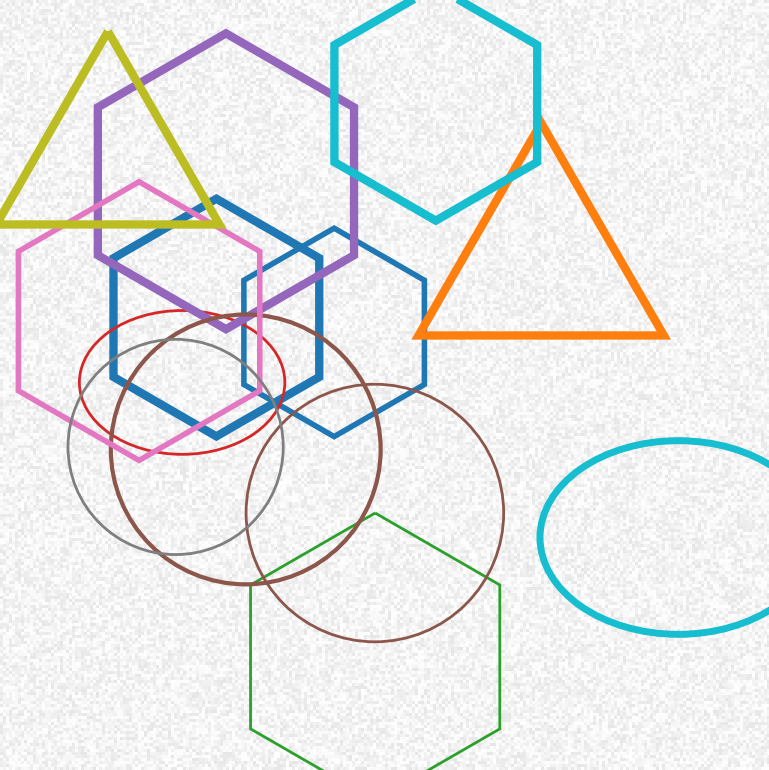[{"shape": "hexagon", "thickness": 2, "radius": 0.68, "center": [0.434, 0.568]}, {"shape": "hexagon", "thickness": 3, "radius": 0.77, "center": [0.281, 0.588]}, {"shape": "triangle", "thickness": 3, "radius": 0.92, "center": [0.703, 0.656]}, {"shape": "hexagon", "thickness": 1, "radius": 0.93, "center": [0.487, 0.147]}, {"shape": "oval", "thickness": 1, "radius": 0.67, "center": [0.237, 0.503]}, {"shape": "hexagon", "thickness": 3, "radius": 0.96, "center": [0.293, 0.765]}, {"shape": "circle", "thickness": 1.5, "radius": 0.88, "center": [0.319, 0.416]}, {"shape": "circle", "thickness": 1, "radius": 0.84, "center": [0.487, 0.334]}, {"shape": "hexagon", "thickness": 2, "radius": 0.9, "center": [0.181, 0.583]}, {"shape": "circle", "thickness": 1, "radius": 0.7, "center": [0.228, 0.42]}, {"shape": "triangle", "thickness": 3, "radius": 0.84, "center": [0.14, 0.792]}, {"shape": "oval", "thickness": 2.5, "radius": 0.9, "center": [0.881, 0.302]}, {"shape": "hexagon", "thickness": 3, "radius": 0.76, "center": [0.566, 0.866]}]